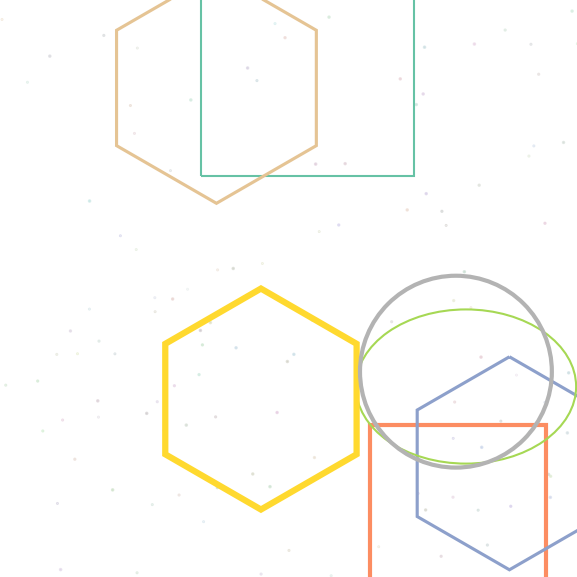[{"shape": "square", "thickness": 1, "radius": 0.92, "center": [0.533, 0.879]}, {"shape": "square", "thickness": 2, "radius": 0.76, "center": [0.793, 0.111]}, {"shape": "hexagon", "thickness": 1.5, "radius": 0.92, "center": [0.882, 0.197]}, {"shape": "oval", "thickness": 1, "radius": 0.95, "center": [0.807, 0.33]}, {"shape": "hexagon", "thickness": 3, "radius": 0.96, "center": [0.452, 0.308]}, {"shape": "hexagon", "thickness": 1.5, "radius": 1.0, "center": [0.375, 0.847]}, {"shape": "circle", "thickness": 2, "radius": 0.83, "center": [0.789, 0.356]}]